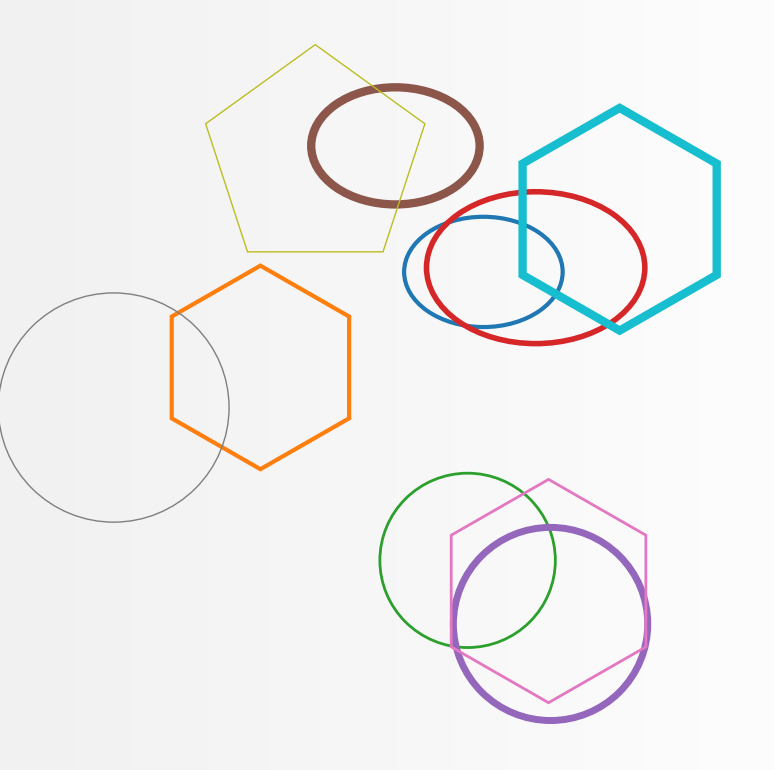[{"shape": "oval", "thickness": 1.5, "radius": 0.51, "center": [0.624, 0.647]}, {"shape": "hexagon", "thickness": 1.5, "radius": 0.66, "center": [0.336, 0.523]}, {"shape": "circle", "thickness": 1, "radius": 0.57, "center": [0.603, 0.272]}, {"shape": "oval", "thickness": 2, "radius": 0.7, "center": [0.691, 0.652]}, {"shape": "circle", "thickness": 2.5, "radius": 0.63, "center": [0.71, 0.19]}, {"shape": "oval", "thickness": 3, "radius": 0.54, "center": [0.51, 0.811]}, {"shape": "hexagon", "thickness": 1, "radius": 0.73, "center": [0.708, 0.232]}, {"shape": "circle", "thickness": 0.5, "radius": 0.74, "center": [0.147, 0.471]}, {"shape": "pentagon", "thickness": 0.5, "radius": 0.74, "center": [0.407, 0.793]}, {"shape": "hexagon", "thickness": 3, "radius": 0.72, "center": [0.8, 0.715]}]